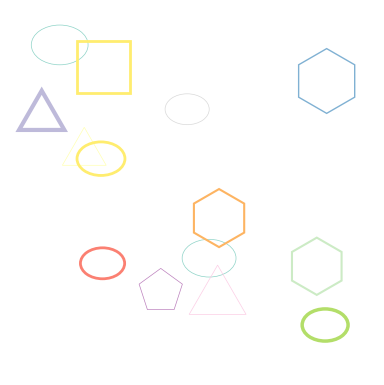[{"shape": "oval", "thickness": 0.5, "radius": 0.35, "center": [0.543, 0.329]}, {"shape": "oval", "thickness": 0.5, "radius": 0.37, "center": [0.155, 0.883]}, {"shape": "triangle", "thickness": 0.5, "radius": 0.33, "center": [0.219, 0.604]}, {"shape": "triangle", "thickness": 3, "radius": 0.34, "center": [0.108, 0.696]}, {"shape": "oval", "thickness": 2, "radius": 0.29, "center": [0.266, 0.316]}, {"shape": "hexagon", "thickness": 1, "radius": 0.42, "center": [0.848, 0.79]}, {"shape": "hexagon", "thickness": 1.5, "radius": 0.38, "center": [0.569, 0.434]}, {"shape": "oval", "thickness": 2.5, "radius": 0.3, "center": [0.844, 0.156]}, {"shape": "triangle", "thickness": 0.5, "radius": 0.43, "center": [0.565, 0.226]}, {"shape": "oval", "thickness": 0.5, "radius": 0.29, "center": [0.486, 0.716]}, {"shape": "pentagon", "thickness": 0.5, "radius": 0.3, "center": [0.418, 0.244]}, {"shape": "hexagon", "thickness": 1.5, "radius": 0.37, "center": [0.823, 0.308]}, {"shape": "oval", "thickness": 2, "radius": 0.31, "center": [0.262, 0.588]}, {"shape": "square", "thickness": 2, "radius": 0.34, "center": [0.268, 0.826]}]